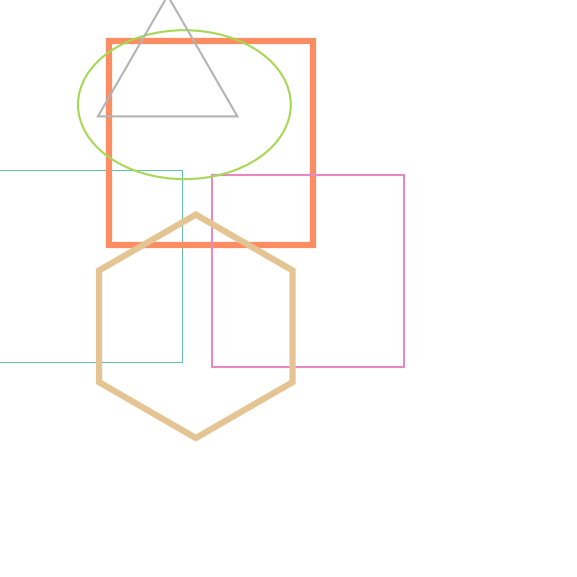[{"shape": "square", "thickness": 0.5, "radius": 0.83, "center": [0.15, 0.538]}, {"shape": "square", "thickness": 3, "radius": 0.88, "center": [0.365, 0.751]}, {"shape": "square", "thickness": 1, "radius": 0.83, "center": [0.534, 0.53]}, {"shape": "oval", "thickness": 1, "radius": 0.92, "center": [0.319, 0.818]}, {"shape": "hexagon", "thickness": 3, "radius": 0.97, "center": [0.339, 0.434]}, {"shape": "triangle", "thickness": 1, "radius": 0.7, "center": [0.29, 0.867]}]